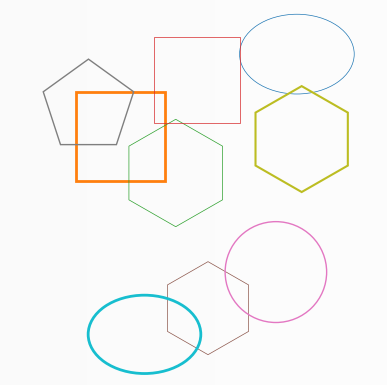[{"shape": "oval", "thickness": 0.5, "radius": 0.74, "center": [0.766, 0.859]}, {"shape": "square", "thickness": 2, "radius": 0.57, "center": [0.31, 0.646]}, {"shape": "hexagon", "thickness": 0.5, "radius": 0.7, "center": [0.453, 0.551]}, {"shape": "square", "thickness": 0.5, "radius": 0.56, "center": [0.508, 0.792]}, {"shape": "hexagon", "thickness": 0.5, "radius": 0.6, "center": [0.537, 0.2]}, {"shape": "circle", "thickness": 1, "radius": 0.65, "center": [0.712, 0.293]}, {"shape": "pentagon", "thickness": 1, "radius": 0.61, "center": [0.228, 0.724]}, {"shape": "hexagon", "thickness": 1.5, "radius": 0.69, "center": [0.779, 0.639]}, {"shape": "oval", "thickness": 2, "radius": 0.73, "center": [0.373, 0.132]}]